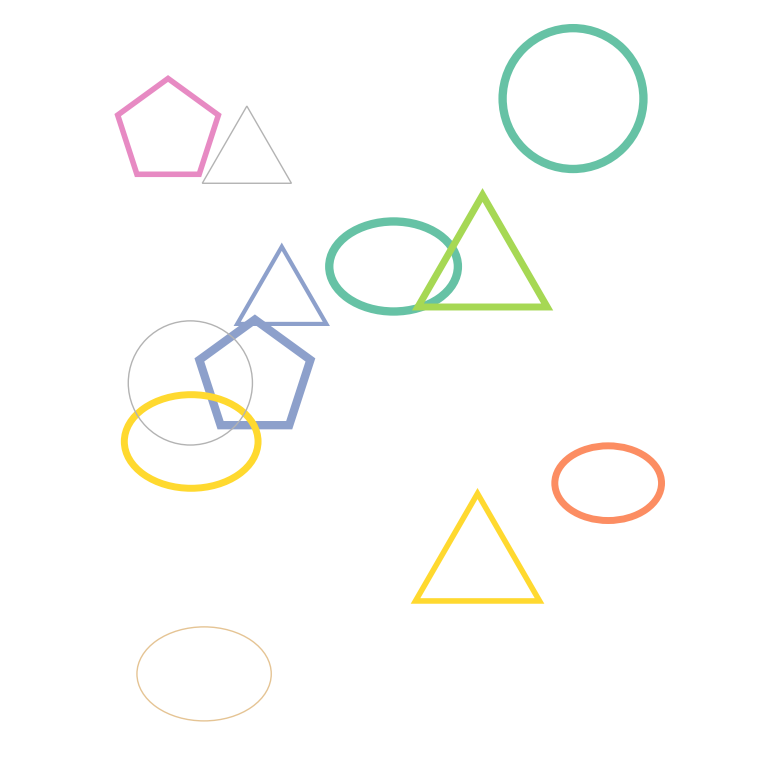[{"shape": "oval", "thickness": 3, "radius": 0.42, "center": [0.511, 0.654]}, {"shape": "circle", "thickness": 3, "radius": 0.46, "center": [0.744, 0.872]}, {"shape": "oval", "thickness": 2.5, "radius": 0.35, "center": [0.79, 0.373]}, {"shape": "triangle", "thickness": 1.5, "radius": 0.33, "center": [0.366, 0.613]}, {"shape": "pentagon", "thickness": 3, "radius": 0.38, "center": [0.331, 0.509]}, {"shape": "pentagon", "thickness": 2, "radius": 0.34, "center": [0.218, 0.829]}, {"shape": "triangle", "thickness": 2.5, "radius": 0.48, "center": [0.627, 0.65]}, {"shape": "oval", "thickness": 2.5, "radius": 0.43, "center": [0.248, 0.427]}, {"shape": "triangle", "thickness": 2, "radius": 0.46, "center": [0.62, 0.266]}, {"shape": "oval", "thickness": 0.5, "radius": 0.44, "center": [0.265, 0.125]}, {"shape": "triangle", "thickness": 0.5, "radius": 0.33, "center": [0.321, 0.795]}, {"shape": "circle", "thickness": 0.5, "radius": 0.4, "center": [0.247, 0.503]}]